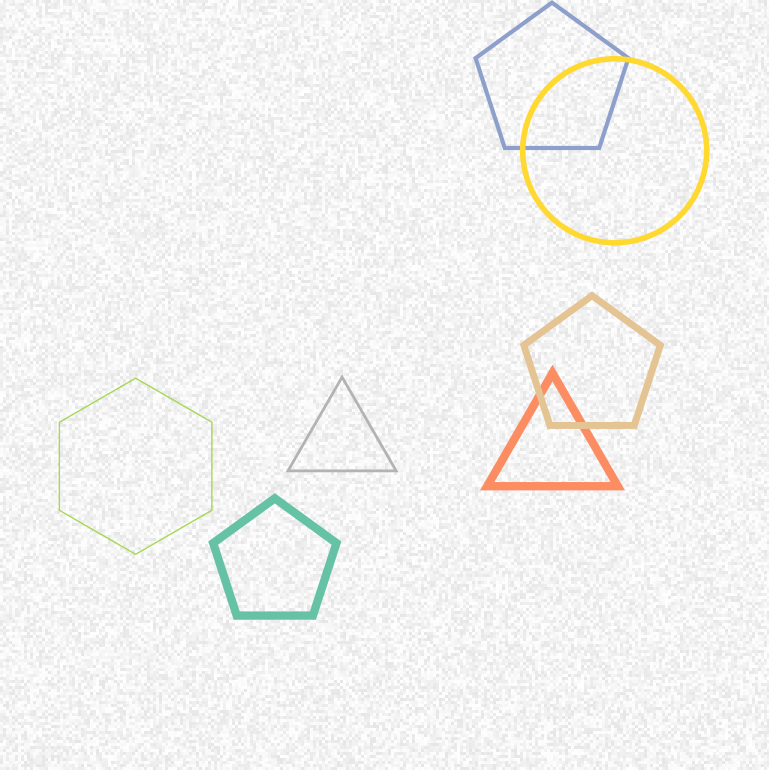[{"shape": "pentagon", "thickness": 3, "radius": 0.42, "center": [0.357, 0.269]}, {"shape": "triangle", "thickness": 3, "radius": 0.49, "center": [0.718, 0.418]}, {"shape": "pentagon", "thickness": 1.5, "radius": 0.52, "center": [0.717, 0.892]}, {"shape": "hexagon", "thickness": 0.5, "radius": 0.57, "center": [0.176, 0.394]}, {"shape": "circle", "thickness": 2, "radius": 0.6, "center": [0.798, 0.804]}, {"shape": "pentagon", "thickness": 2.5, "radius": 0.47, "center": [0.769, 0.523]}, {"shape": "triangle", "thickness": 1, "radius": 0.41, "center": [0.444, 0.429]}]